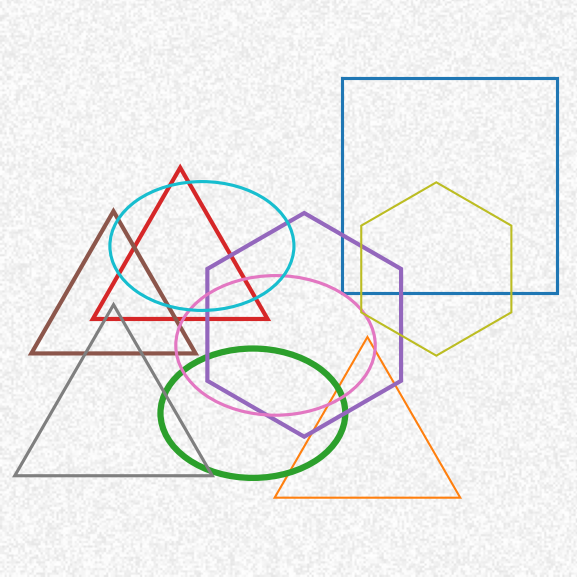[{"shape": "square", "thickness": 1.5, "radius": 0.93, "center": [0.779, 0.679]}, {"shape": "triangle", "thickness": 1, "radius": 0.93, "center": [0.636, 0.23]}, {"shape": "oval", "thickness": 3, "radius": 0.8, "center": [0.438, 0.284]}, {"shape": "triangle", "thickness": 2, "radius": 0.87, "center": [0.312, 0.534]}, {"shape": "hexagon", "thickness": 2, "radius": 0.97, "center": [0.527, 0.437]}, {"shape": "triangle", "thickness": 2, "radius": 0.82, "center": [0.196, 0.469]}, {"shape": "oval", "thickness": 1.5, "radius": 0.86, "center": [0.477, 0.401]}, {"shape": "triangle", "thickness": 1.5, "radius": 0.99, "center": [0.197, 0.274]}, {"shape": "hexagon", "thickness": 1, "radius": 0.75, "center": [0.756, 0.533]}, {"shape": "oval", "thickness": 1.5, "radius": 0.8, "center": [0.35, 0.573]}]